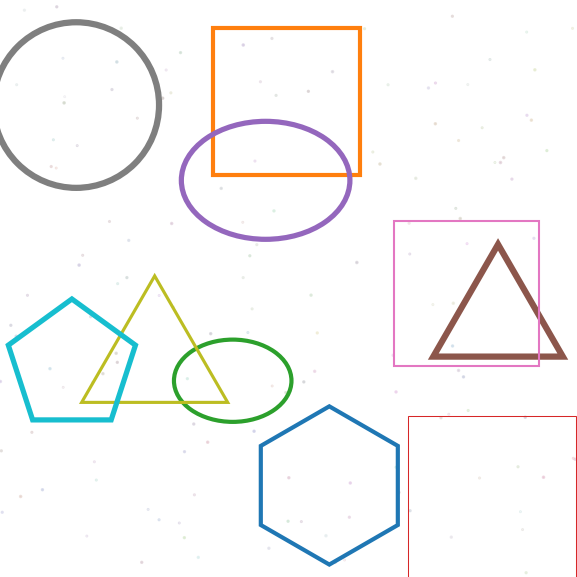[{"shape": "hexagon", "thickness": 2, "radius": 0.68, "center": [0.57, 0.159]}, {"shape": "square", "thickness": 2, "radius": 0.64, "center": [0.496, 0.823]}, {"shape": "oval", "thickness": 2, "radius": 0.51, "center": [0.403, 0.34]}, {"shape": "square", "thickness": 0.5, "radius": 0.73, "center": [0.852, 0.134]}, {"shape": "oval", "thickness": 2.5, "radius": 0.73, "center": [0.46, 0.687]}, {"shape": "triangle", "thickness": 3, "radius": 0.65, "center": [0.862, 0.446]}, {"shape": "square", "thickness": 1, "radius": 0.63, "center": [0.808, 0.491]}, {"shape": "circle", "thickness": 3, "radius": 0.72, "center": [0.132, 0.817]}, {"shape": "triangle", "thickness": 1.5, "radius": 0.73, "center": [0.268, 0.375]}, {"shape": "pentagon", "thickness": 2.5, "radius": 0.58, "center": [0.124, 0.366]}]